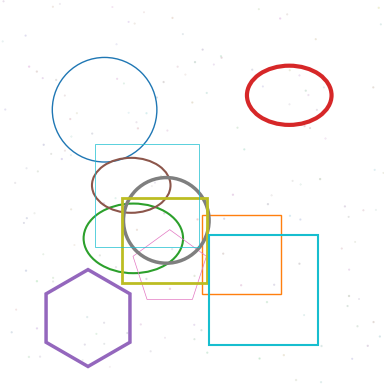[{"shape": "circle", "thickness": 1, "radius": 0.68, "center": [0.272, 0.715]}, {"shape": "square", "thickness": 1, "radius": 0.51, "center": [0.627, 0.34]}, {"shape": "oval", "thickness": 1.5, "radius": 0.65, "center": [0.346, 0.381]}, {"shape": "oval", "thickness": 3, "radius": 0.55, "center": [0.751, 0.752]}, {"shape": "hexagon", "thickness": 2.5, "radius": 0.63, "center": [0.229, 0.174]}, {"shape": "oval", "thickness": 1.5, "radius": 0.51, "center": [0.341, 0.519]}, {"shape": "pentagon", "thickness": 0.5, "radius": 0.5, "center": [0.441, 0.303]}, {"shape": "circle", "thickness": 2.5, "radius": 0.56, "center": [0.432, 0.428]}, {"shape": "square", "thickness": 2, "radius": 0.56, "center": [0.427, 0.375]}, {"shape": "square", "thickness": 0.5, "radius": 0.67, "center": [0.381, 0.492]}, {"shape": "square", "thickness": 1.5, "radius": 0.71, "center": [0.684, 0.247]}]